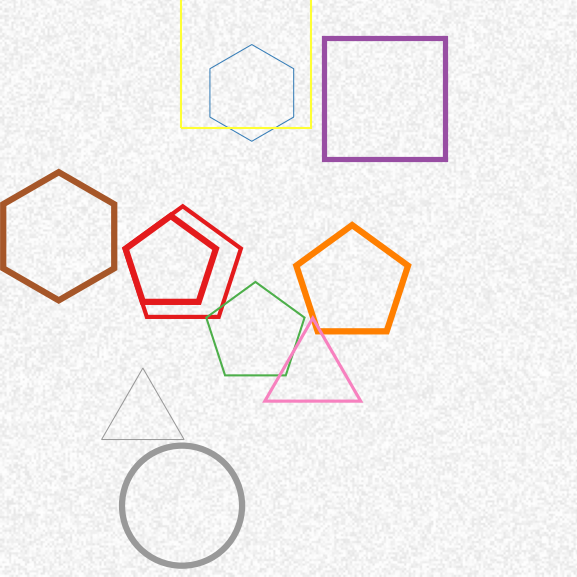[{"shape": "pentagon", "thickness": 3, "radius": 0.41, "center": [0.296, 0.543]}, {"shape": "pentagon", "thickness": 2, "radius": 0.53, "center": [0.316, 0.536]}, {"shape": "hexagon", "thickness": 0.5, "radius": 0.42, "center": [0.436, 0.838]}, {"shape": "pentagon", "thickness": 1, "radius": 0.45, "center": [0.442, 0.422]}, {"shape": "square", "thickness": 2.5, "radius": 0.52, "center": [0.665, 0.828]}, {"shape": "pentagon", "thickness": 3, "radius": 0.51, "center": [0.61, 0.508]}, {"shape": "square", "thickness": 1, "radius": 0.56, "center": [0.426, 0.891]}, {"shape": "hexagon", "thickness": 3, "radius": 0.55, "center": [0.102, 0.59]}, {"shape": "triangle", "thickness": 1.5, "radius": 0.48, "center": [0.542, 0.352]}, {"shape": "triangle", "thickness": 0.5, "radius": 0.41, "center": [0.247, 0.279]}, {"shape": "circle", "thickness": 3, "radius": 0.52, "center": [0.315, 0.124]}]